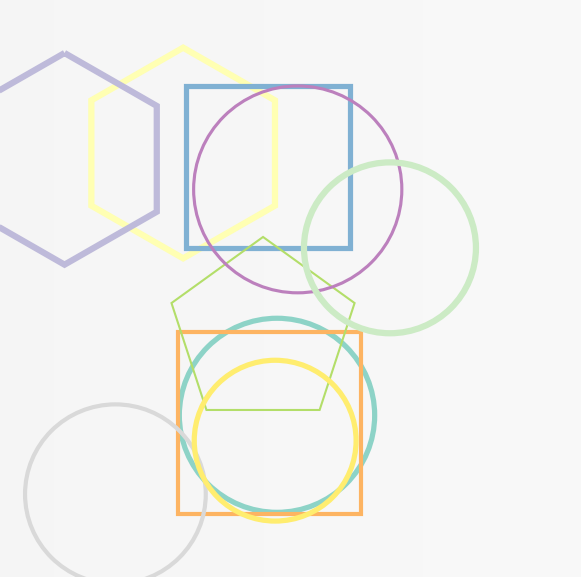[{"shape": "circle", "thickness": 2.5, "radius": 0.84, "center": [0.477, 0.28]}, {"shape": "hexagon", "thickness": 3, "radius": 0.91, "center": [0.315, 0.734]}, {"shape": "hexagon", "thickness": 3, "radius": 0.92, "center": [0.111, 0.724]}, {"shape": "square", "thickness": 2.5, "radius": 0.7, "center": [0.461, 0.71]}, {"shape": "square", "thickness": 2, "radius": 0.79, "center": [0.463, 0.267]}, {"shape": "pentagon", "thickness": 1, "radius": 0.83, "center": [0.453, 0.423]}, {"shape": "circle", "thickness": 2, "radius": 0.78, "center": [0.199, 0.143]}, {"shape": "circle", "thickness": 1.5, "radius": 0.9, "center": [0.512, 0.671]}, {"shape": "circle", "thickness": 3, "radius": 0.74, "center": [0.671, 0.57]}, {"shape": "circle", "thickness": 2.5, "radius": 0.7, "center": [0.473, 0.236]}]